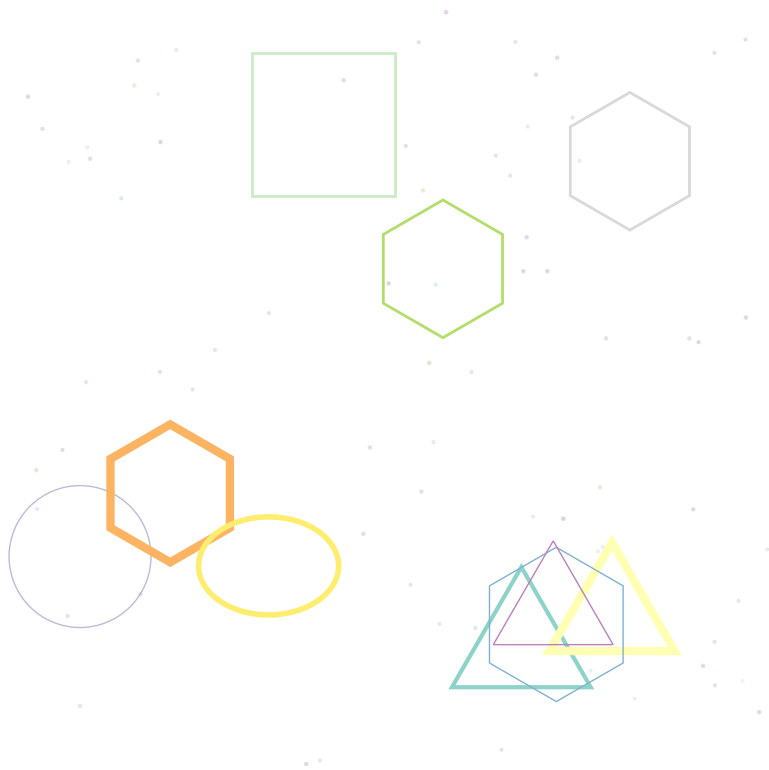[{"shape": "triangle", "thickness": 1.5, "radius": 0.52, "center": [0.677, 0.16]}, {"shape": "triangle", "thickness": 3, "radius": 0.47, "center": [0.795, 0.201]}, {"shape": "circle", "thickness": 0.5, "radius": 0.46, "center": [0.104, 0.277]}, {"shape": "hexagon", "thickness": 0.5, "radius": 0.5, "center": [0.722, 0.189]}, {"shape": "hexagon", "thickness": 3, "radius": 0.45, "center": [0.221, 0.359]}, {"shape": "hexagon", "thickness": 1, "radius": 0.45, "center": [0.575, 0.651]}, {"shape": "hexagon", "thickness": 1, "radius": 0.45, "center": [0.818, 0.791]}, {"shape": "triangle", "thickness": 0.5, "radius": 0.45, "center": [0.718, 0.208]}, {"shape": "square", "thickness": 1, "radius": 0.46, "center": [0.42, 0.838]}, {"shape": "oval", "thickness": 2, "radius": 0.45, "center": [0.349, 0.265]}]